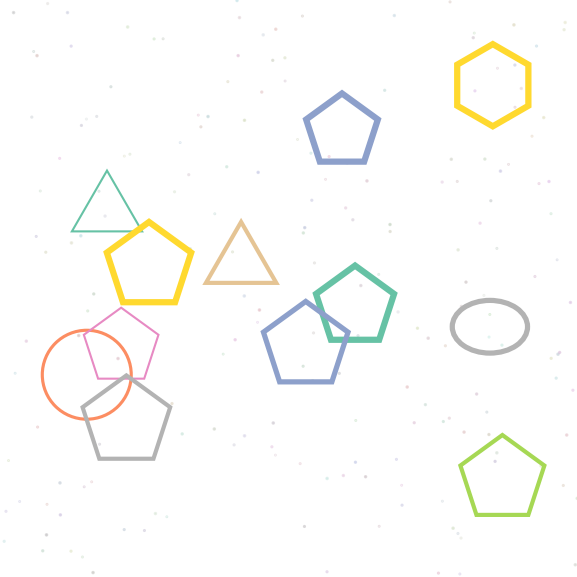[{"shape": "triangle", "thickness": 1, "radius": 0.35, "center": [0.185, 0.634]}, {"shape": "pentagon", "thickness": 3, "radius": 0.36, "center": [0.615, 0.468]}, {"shape": "circle", "thickness": 1.5, "radius": 0.39, "center": [0.15, 0.35]}, {"shape": "pentagon", "thickness": 2.5, "radius": 0.38, "center": [0.529, 0.4]}, {"shape": "pentagon", "thickness": 3, "radius": 0.33, "center": [0.592, 0.772]}, {"shape": "pentagon", "thickness": 1, "radius": 0.34, "center": [0.21, 0.398]}, {"shape": "pentagon", "thickness": 2, "radius": 0.38, "center": [0.87, 0.169]}, {"shape": "pentagon", "thickness": 3, "radius": 0.38, "center": [0.258, 0.538]}, {"shape": "hexagon", "thickness": 3, "radius": 0.36, "center": [0.853, 0.852]}, {"shape": "triangle", "thickness": 2, "radius": 0.35, "center": [0.418, 0.544]}, {"shape": "pentagon", "thickness": 2, "radius": 0.4, "center": [0.219, 0.269]}, {"shape": "oval", "thickness": 2.5, "radius": 0.33, "center": [0.848, 0.433]}]